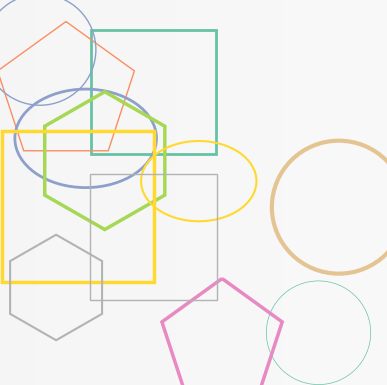[{"shape": "square", "thickness": 2, "radius": 0.81, "center": [0.397, 0.76]}, {"shape": "circle", "thickness": 0.5, "radius": 0.67, "center": [0.822, 0.136]}, {"shape": "pentagon", "thickness": 1, "radius": 0.93, "center": [0.17, 0.758]}, {"shape": "circle", "thickness": 1, "radius": 0.72, "center": [0.103, 0.871]}, {"shape": "oval", "thickness": 2, "radius": 0.91, "center": [0.221, 0.641]}, {"shape": "pentagon", "thickness": 2.5, "radius": 0.82, "center": [0.573, 0.113]}, {"shape": "hexagon", "thickness": 2.5, "radius": 0.89, "center": [0.27, 0.583]}, {"shape": "square", "thickness": 2.5, "radius": 0.98, "center": [0.202, 0.464]}, {"shape": "oval", "thickness": 1.5, "radius": 0.74, "center": [0.513, 0.53]}, {"shape": "circle", "thickness": 3, "radius": 0.86, "center": [0.874, 0.462]}, {"shape": "hexagon", "thickness": 1.5, "radius": 0.69, "center": [0.145, 0.253]}, {"shape": "square", "thickness": 1, "radius": 0.82, "center": [0.396, 0.384]}]